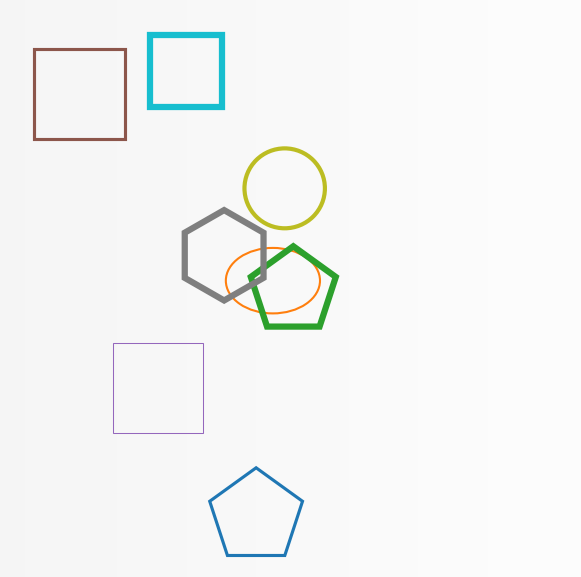[{"shape": "pentagon", "thickness": 1.5, "radius": 0.42, "center": [0.441, 0.105]}, {"shape": "oval", "thickness": 1, "radius": 0.4, "center": [0.47, 0.513]}, {"shape": "pentagon", "thickness": 3, "radius": 0.38, "center": [0.505, 0.496]}, {"shape": "square", "thickness": 0.5, "radius": 0.39, "center": [0.271, 0.327]}, {"shape": "square", "thickness": 1.5, "radius": 0.39, "center": [0.137, 0.836]}, {"shape": "hexagon", "thickness": 3, "radius": 0.39, "center": [0.386, 0.557]}, {"shape": "circle", "thickness": 2, "radius": 0.35, "center": [0.49, 0.673]}, {"shape": "square", "thickness": 3, "radius": 0.31, "center": [0.321, 0.876]}]